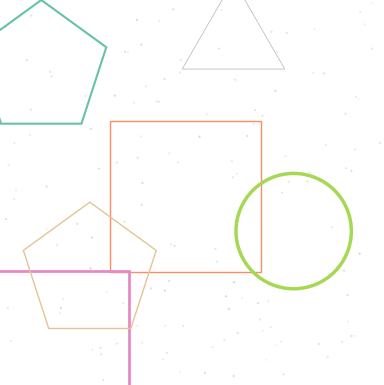[{"shape": "pentagon", "thickness": 1.5, "radius": 0.89, "center": [0.107, 0.822]}, {"shape": "square", "thickness": 1, "radius": 0.98, "center": [0.481, 0.49]}, {"shape": "square", "thickness": 2, "radius": 0.89, "center": [0.157, 0.119]}, {"shape": "circle", "thickness": 2.5, "radius": 0.75, "center": [0.763, 0.4]}, {"shape": "pentagon", "thickness": 1, "radius": 0.91, "center": [0.233, 0.294]}, {"shape": "triangle", "thickness": 0.5, "radius": 0.77, "center": [0.606, 0.898]}]